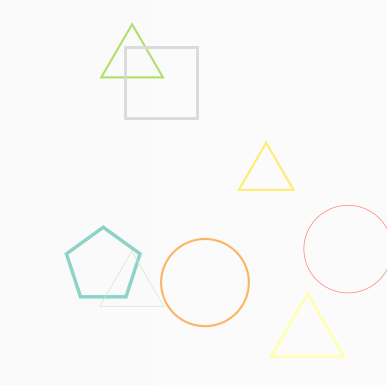[{"shape": "pentagon", "thickness": 2.5, "radius": 0.5, "center": [0.266, 0.31]}, {"shape": "triangle", "thickness": 2, "radius": 0.54, "center": [0.794, 0.128]}, {"shape": "circle", "thickness": 0.5, "radius": 0.57, "center": [0.898, 0.353]}, {"shape": "circle", "thickness": 1.5, "radius": 0.57, "center": [0.529, 0.266]}, {"shape": "triangle", "thickness": 1.5, "radius": 0.46, "center": [0.341, 0.845]}, {"shape": "square", "thickness": 2, "radius": 0.46, "center": [0.415, 0.786]}, {"shape": "triangle", "thickness": 0.5, "radius": 0.48, "center": [0.34, 0.252]}, {"shape": "triangle", "thickness": 1.5, "radius": 0.41, "center": [0.687, 0.548]}]